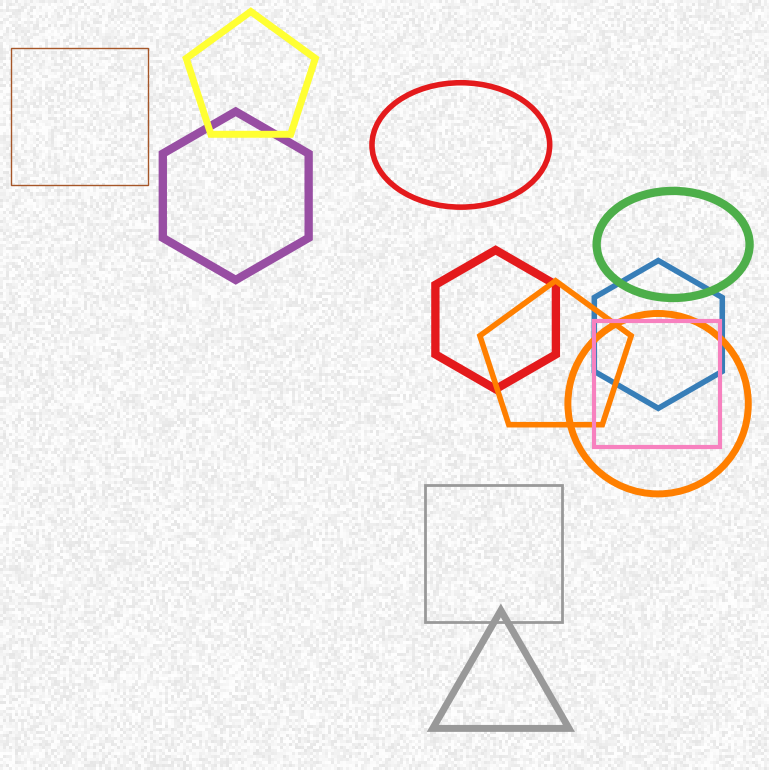[{"shape": "oval", "thickness": 2, "radius": 0.58, "center": [0.598, 0.812]}, {"shape": "hexagon", "thickness": 3, "radius": 0.45, "center": [0.644, 0.585]}, {"shape": "hexagon", "thickness": 2, "radius": 0.48, "center": [0.855, 0.566]}, {"shape": "oval", "thickness": 3, "radius": 0.5, "center": [0.874, 0.683]}, {"shape": "hexagon", "thickness": 3, "radius": 0.55, "center": [0.306, 0.746]}, {"shape": "pentagon", "thickness": 2, "radius": 0.52, "center": [0.721, 0.532]}, {"shape": "circle", "thickness": 2.5, "radius": 0.59, "center": [0.855, 0.476]}, {"shape": "pentagon", "thickness": 2.5, "radius": 0.44, "center": [0.326, 0.897]}, {"shape": "square", "thickness": 0.5, "radius": 0.44, "center": [0.103, 0.849]}, {"shape": "square", "thickness": 1.5, "radius": 0.41, "center": [0.853, 0.501]}, {"shape": "square", "thickness": 1, "radius": 0.44, "center": [0.64, 0.281]}, {"shape": "triangle", "thickness": 2.5, "radius": 0.51, "center": [0.65, 0.105]}]